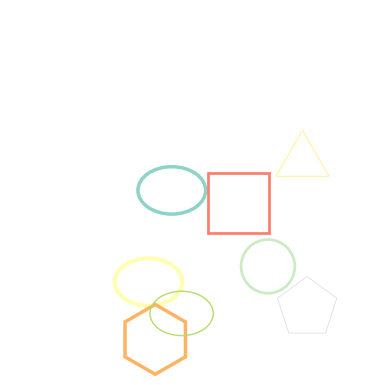[{"shape": "oval", "thickness": 2.5, "radius": 0.44, "center": [0.446, 0.505]}, {"shape": "oval", "thickness": 3, "radius": 0.44, "center": [0.386, 0.268]}, {"shape": "square", "thickness": 2, "radius": 0.39, "center": [0.619, 0.473]}, {"shape": "hexagon", "thickness": 2.5, "radius": 0.45, "center": [0.403, 0.119]}, {"shape": "oval", "thickness": 1, "radius": 0.41, "center": [0.472, 0.186]}, {"shape": "pentagon", "thickness": 0.5, "radius": 0.41, "center": [0.798, 0.2]}, {"shape": "circle", "thickness": 2, "radius": 0.35, "center": [0.696, 0.308]}, {"shape": "triangle", "thickness": 0.5, "radius": 0.4, "center": [0.786, 0.582]}]